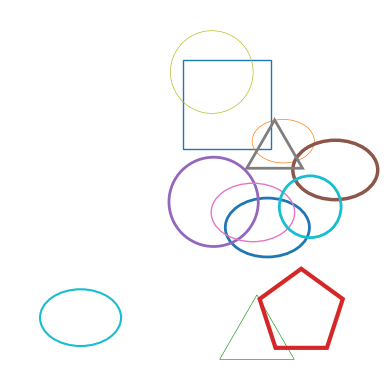[{"shape": "square", "thickness": 1, "radius": 0.58, "center": [0.59, 0.727]}, {"shape": "oval", "thickness": 2, "radius": 0.55, "center": [0.694, 0.409]}, {"shape": "oval", "thickness": 0.5, "radius": 0.4, "center": [0.736, 0.633]}, {"shape": "triangle", "thickness": 0.5, "radius": 0.56, "center": [0.667, 0.122]}, {"shape": "pentagon", "thickness": 3, "radius": 0.57, "center": [0.782, 0.188]}, {"shape": "circle", "thickness": 2, "radius": 0.58, "center": [0.555, 0.476]}, {"shape": "oval", "thickness": 2.5, "radius": 0.55, "center": [0.871, 0.559]}, {"shape": "oval", "thickness": 1, "radius": 0.54, "center": [0.657, 0.448]}, {"shape": "triangle", "thickness": 2, "radius": 0.42, "center": [0.713, 0.605]}, {"shape": "circle", "thickness": 0.5, "radius": 0.54, "center": [0.55, 0.813]}, {"shape": "circle", "thickness": 2, "radius": 0.4, "center": [0.806, 0.463]}, {"shape": "oval", "thickness": 1.5, "radius": 0.53, "center": [0.209, 0.175]}]